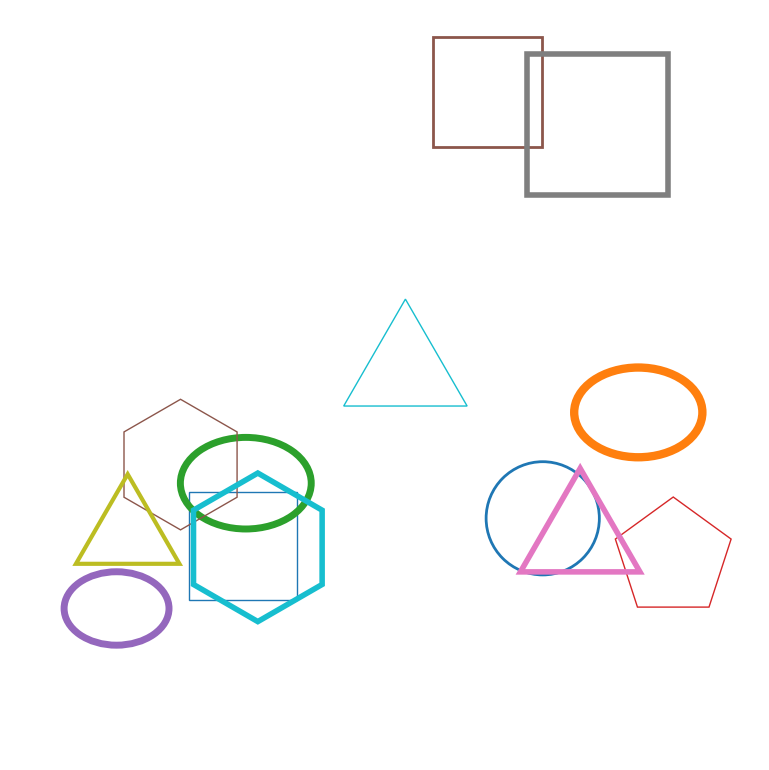[{"shape": "square", "thickness": 0.5, "radius": 0.35, "center": [0.316, 0.291]}, {"shape": "circle", "thickness": 1, "radius": 0.37, "center": [0.705, 0.327]}, {"shape": "oval", "thickness": 3, "radius": 0.42, "center": [0.829, 0.464]}, {"shape": "oval", "thickness": 2.5, "radius": 0.42, "center": [0.319, 0.372]}, {"shape": "pentagon", "thickness": 0.5, "radius": 0.4, "center": [0.874, 0.275]}, {"shape": "oval", "thickness": 2.5, "radius": 0.34, "center": [0.151, 0.21]}, {"shape": "square", "thickness": 1, "radius": 0.36, "center": [0.633, 0.88]}, {"shape": "hexagon", "thickness": 0.5, "radius": 0.42, "center": [0.234, 0.397]}, {"shape": "triangle", "thickness": 2, "radius": 0.45, "center": [0.753, 0.302]}, {"shape": "square", "thickness": 2, "radius": 0.46, "center": [0.776, 0.838]}, {"shape": "triangle", "thickness": 1.5, "radius": 0.39, "center": [0.166, 0.307]}, {"shape": "triangle", "thickness": 0.5, "radius": 0.46, "center": [0.527, 0.519]}, {"shape": "hexagon", "thickness": 2, "radius": 0.48, "center": [0.335, 0.289]}]